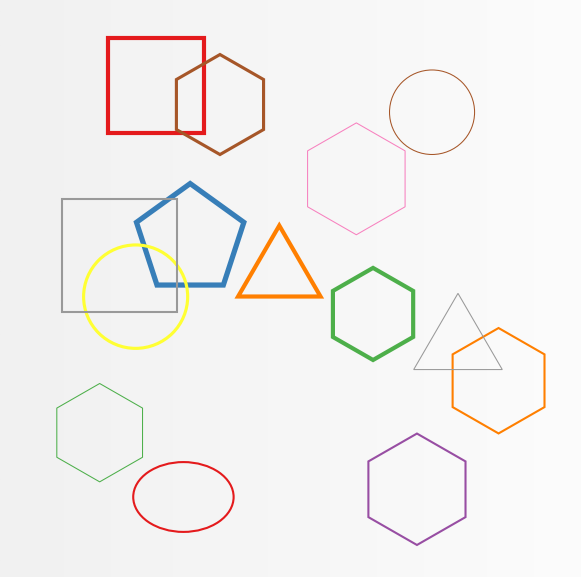[{"shape": "square", "thickness": 2, "radius": 0.41, "center": [0.268, 0.851]}, {"shape": "oval", "thickness": 1, "radius": 0.43, "center": [0.316, 0.139]}, {"shape": "pentagon", "thickness": 2.5, "radius": 0.49, "center": [0.327, 0.584]}, {"shape": "hexagon", "thickness": 2, "radius": 0.4, "center": [0.642, 0.455]}, {"shape": "hexagon", "thickness": 0.5, "radius": 0.43, "center": [0.171, 0.25]}, {"shape": "hexagon", "thickness": 1, "radius": 0.48, "center": [0.717, 0.152]}, {"shape": "triangle", "thickness": 2, "radius": 0.41, "center": [0.481, 0.527]}, {"shape": "hexagon", "thickness": 1, "radius": 0.46, "center": [0.858, 0.34]}, {"shape": "circle", "thickness": 1.5, "radius": 0.45, "center": [0.233, 0.485]}, {"shape": "hexagon", "thickness": 1.5, "radius": 0.43, "center": [0.378, 0.818]}, {"shape": "circle", "thickness": 0.5, "radius": 0.37, "center": [0.743, 0.805]}, {"shape": "hexagon", "thickness": 0.5, "radius": 0.48, "center": [0.613, 0.689]}, {"shape": "triangle", "thickness": 0.5, "radius": 0.44, "center": [0.788, 0.403]}, {"shape": "square", "thickness": 1, "radius": 0.49, "center": [0.205, 0.557]}]